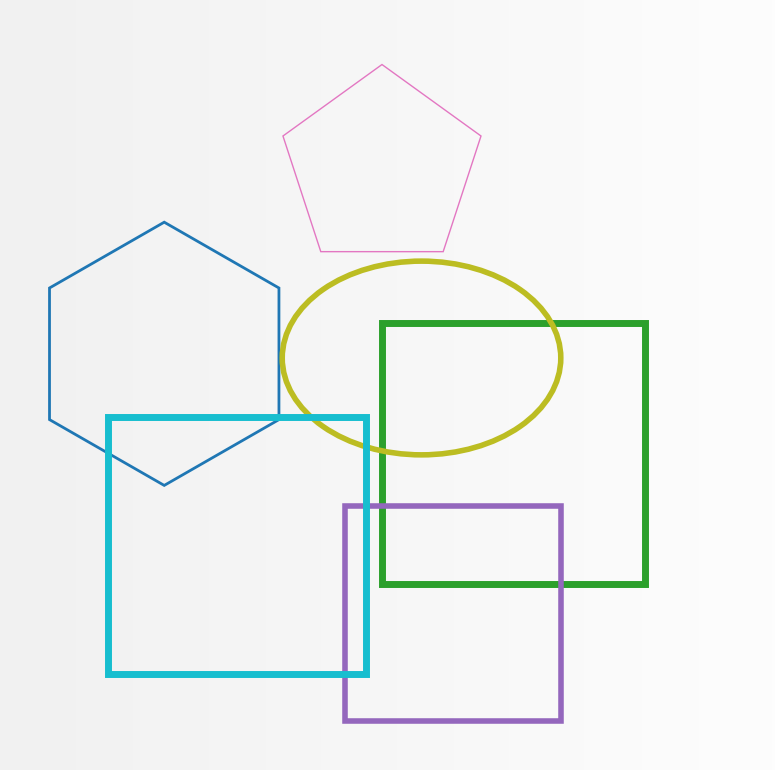[{"shape": "hexagon", "thickness": 1, "radius": 0.85, "center": [0.212, 0.541]}, {"shape": "square", "thickness": 2.5, "radius": 0.85, "center": [0.663, 0.411]}, {"shape": "square", "thickness": 2, "radius": 0.7, "center": [0.585, 0.203]}, {"shape": "pentagon", "thickness": 0.5, "radius": 0.67, "center": [0.493, 0.782]}, {"shape": "oval", "thickness": 2, "radius": 0.9, "center": [0.544, 0.535]}, {"shape": "square", "thickness": 2.5, "radius": 0.83, "center": [0.306, 0.291]}]